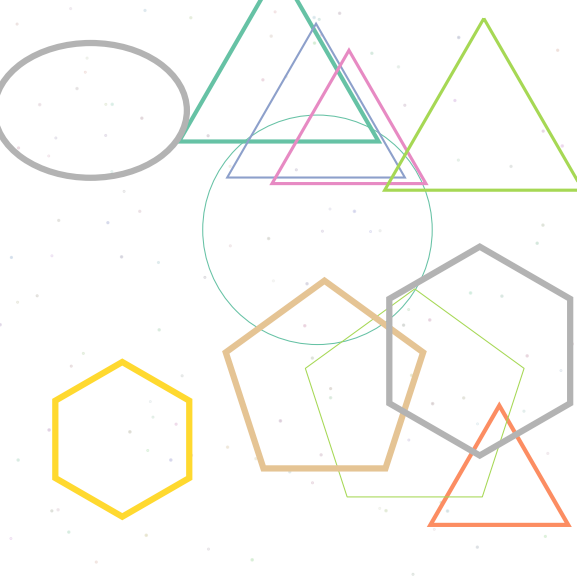[{"shape": "triangle", "thickness": 2, "radius": 1.0, "center": [0.483, 0.854]}, {"shape": "circle", "thickness": 0.5, "radius": 0.99, "center": [0.55, 0.601]}, {"shape": "triangle", "thickness": 2, "radius": 0.69, "center": [0.865, 0.159]}, {"shape": "triangle", "thickness": 1, "radius": 0.89, "center": [0.547, 0.781]}, {"shape": "triangle", "thickness": 1.5, "radius": 0.77, "center": [0.604, 0.758]}, {"shape": "pentagon", "thickness": 0.5, "radius": 1.0, "center": [0.718, 0.3]}, {"shape": "triangle", "thickness": 1.5, "radius": 0.99, "center": [0.838, 0.769]}, {"shape": "hexagon", "thickness": 3, "radius": 0.67, "center": [0.212, 0.238]}, {"shape": "pentagon", "thickness": 3, "radius": 0.9, "center": [0.562, 0.333]}, {"shape": "hexagon", "thickness": 3, "radius": 0.9, "center": [0.831, 0.391]}, {"shape": "oval", "thickness": 3, "radius": 0.83, "center": [0.157, 0.808]}]